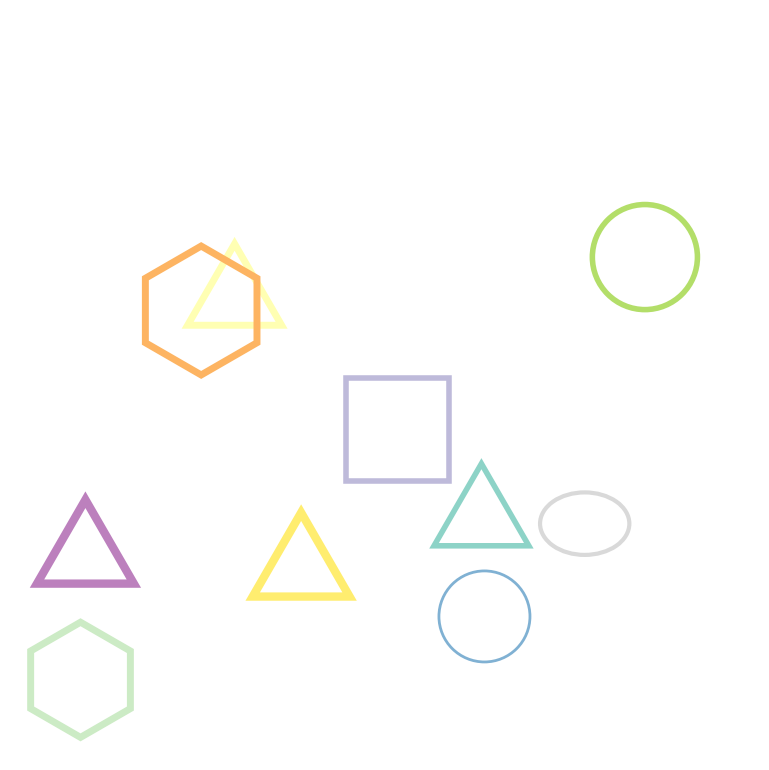[{"shape": "triangle", "thickness": 2, "radius": 0.36, "center": [0.625, 0.327]}, {"shape": "triangle", "thickness": 2.5, "radius": 0.35, "center": [0.305, 0.613]}, {"shape": "square", "thickness": 2, "radius": 0.33, "center": [0.516, 0.442]}, {"shape": "circle", "thickness": 1, "radius": 0.3, "center": [0.629, 0.199]}, {"shape": "hexagon", "thickness": 2.5, "radius": 0.42, "center": [0.261, 0.597]}, {"shape": "circle", "thickness": 2, "radius": 0.34, "center": [0.838, 0.666]}, {"shape": "oval", "thickness": 1.5, "radius": 0.29, "center": [0.759, 0.32]}, {"shape": "triangle", "thickness": 3, "radius": 0.36, "center": [0.111, 0.278]}, {"shape": "hexagon", "thickness": 2.5, "radius": 0.37, "center": [0.105, 0.117]}, {"shape": "triangle", "thickness": 3, "radius": 0.36, "center": [0.391, 0.262]}]